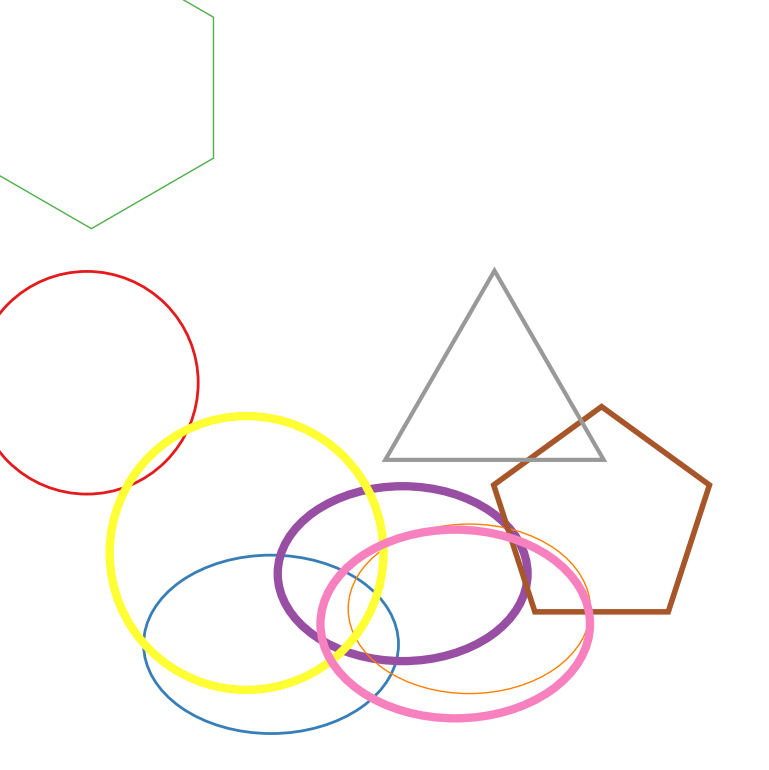[{"shape": "circle", "thickness": 1, "radius": 0.72, "center": [0.113, 0.503]}, {"shape": "oval", "thickness": 1, "radius": 0.83, "center": [0.352, 0.163]}, {"shape": "hexagon", "thickness": 0.5, "radius": 0.92, "center": [0.119, 0.886]}, {"shape": "oval", "thickness": 3, "radius": 0.81, "center": [0.523, 0.255]}, {"shape": "oval", "thickness": 0.5, "radius": 0.79, "center": [0.61, 0.209]}, {"shape": "circle", "thickness": 3, "radius": 0.89, "center": [0.32, 0.282]}, {"shape": "pentagon", "thickness": 2, "radius": 0.74, "center": [0.781, 0.325]}, {"shape": "oval", "thickness": 3, "radius": 0.88, "center": [0.591, 0.19]}, {"shape": "triangle", "thickness": 1.5, "radius": 0.82, "center": [0.642, 0.485]}]